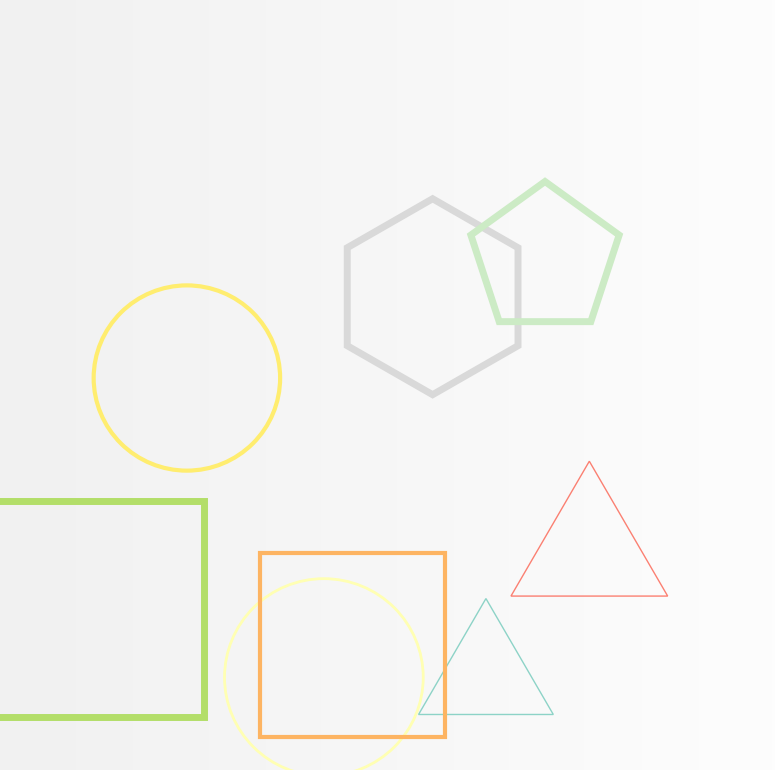[{"shape": "triangle", "thickness": 0.5, "radius": 0.5, "center": [0.627, 0.122]}, {"shape": "circle", "thickness": 1, "radius": 0.64, "center": [0.418, 0.12]}, {"shape": "triangle", "thickness": 0.5, "radius": 0.58, "center": [0.76, 0.284]}, {"shape": "square", "thickness": 1.5, "radius": 0.6, "center": [0.455, 0.162]}, {"shape": "square", "thickness": 2.5, "radius": 0.7, "center": [0.123, 0.209]}, {"shape": "hexagon", "thickness": 2.5, "radius": 0.64, "center": [0.558, 0.615]}, {"shape": "pentagon", "thickness": 2.5, "radius": 0.5, "center": [0.703, 0.664]}, {"shape": "circle", "thickness": 1.5, "radius": 0.6, "center": [0.241, 0.509]}]